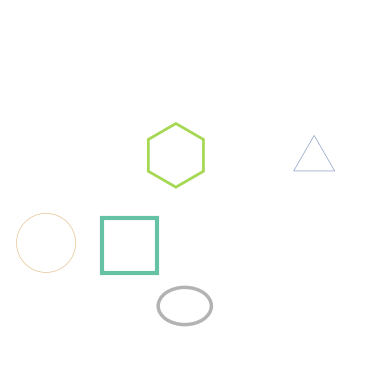[{"shape": "square", "thickness": 3, "radius": 0.36, "center": [0.336, 0.361]}, {"shape": "triangle", "thickness": 0.5, "radius": 0.31, "center": [0.816, 0.587]}, {"shape": "hexagon", "thickness": 2, "radius": 0.41, "center": [0.457, 0.597]}, {"shape": "circle", "thickness": 0.5, "radius": 0.38, "center": [0.12, 0.369]}, {"shape": "oval", "thickness": 2.5, "radius": 0.35, "center": [0.48, 0.205]}]